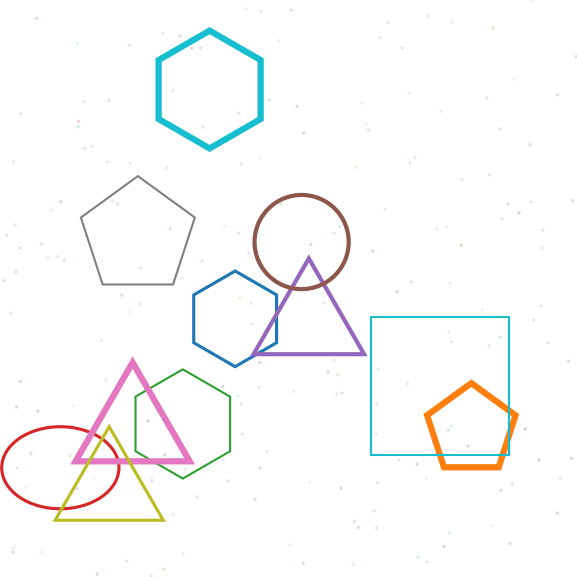[{"shape": "hexagon", "thickness": 1.5, "radius": 0.41, "center": [0.407, 0.447]}, {"shape": "pentagon", "thickness": 3, "radius": 0.4, "center": [0.816, 0.255]}, {"shape": "hexagon", "thickness": 1, "radius": 0.47, "center": [0.317, 0.265]}, {"shape": "oval", "thickness": 1.5, "radius": 0.51, "center": [0.104, 0.189]}, {"shape": "triangle", "thickness": 2, "radius": 0.55, "center": [0.535, 0.441]}, {"shape": "circle", "thickness": 2, "radius": 0.41, "center": [0.522, 0.58]}, {"shape": "triangle", "thickness": 3, "radius": 0.57, "center": [0.23, 0.257]}, {"shape": "pentagon", "thickness": 1, "radius": 0.52, "center": [0.239, 0.59]}, {"shape": "triangle", "thickness": 1.5, "radius": 0.54, "center": [0.189, 0.152]}, {"shape": "square", "thickness": 1, "radius": 0.6, "center": [0.762, 0.331]}, {"shape": "hexagon", "thickness": 3, "radius": 0.51, "center": [0.363, 0.844]}]